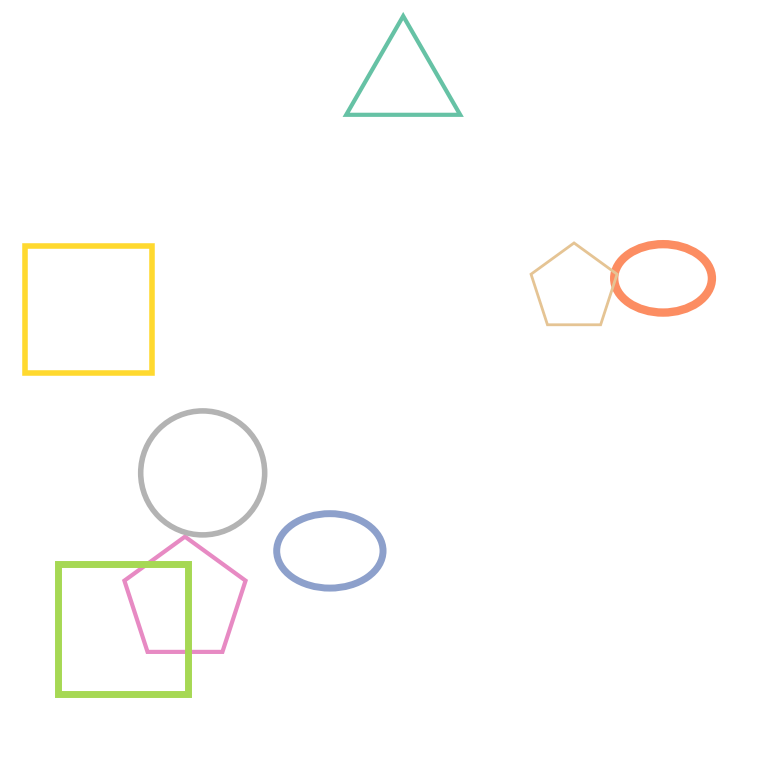[{"shape": "triangle", "thickness": 1.5, "radius": 0.43, "center": [0.524, 0.894]}, {"shape": "oval", "thickness": 3, "radius": 0.32, "center": [0.861, 0.638]}, {"shape": "oval", "thickness": 2.5, "radius": 0.35, "center": [0.428, 0.285]}, {"shape": "pentagon", "thickness": 1.5, "radius": 0.41, "center": [0.24, 0.22]}, {"shape": "square", "thickness": 2.5, "radius": 0.42, "center": [0.159, 0.183]}, {"shape": "square", "thickness": 2, "radius": 0.41, "center": [0.115, 0.598]}, {"shape": "pentagon", "thickness": 1, "radius": 0.29, "center": [0.746, 0.626]}, {"shape": "circle", "thickness": 2, "radius": 0.4, "center": [0.263, 0.386]}]